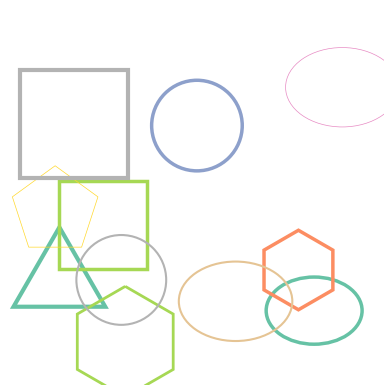[{"shape": "triangle", "thickness": 3, "radius": 0.69, "center": [0.154, 0.272]}, {"shape": "oval", "thickness": 2.5, "radius": 0.62, "center": [0.816, 0.193]}, {"shape": "hexagon", "thickness": 2.5, "radius": 0.52, "center": [0.775, 0.299]}, {"shape": "circle", "thickness": 2.5, "radius": 0.59, "center": [0.512, 0.674]}, {"shape": "oval", "thickness": 0.5, "radius": 0.74, "center": [0.889, 0.773]}, {"shape": "hexagon", "thickness": 2, "radius": 0.72, "center": [0.325, 0.112]}, {"shape": "square", "thickness": 2.5, "radius": 0.57, "center": [0.269, 0.415]}, {"shape": "pentagon", "thickness": 0.5, "radius": 0.58, "center": [0.143, 0.453]}, {"shape": "oval", "thickness": 1.5, "radius": 0.74, "center": [0.612, 0.217]}, {"shape": "circle", "thickness": 1.5, "radius": 0.58, "center": [0.315, 0.273]}, {"shape": "square", "thickness": 3, "radius": 0.71, "center": [0.193, 0.678]}]